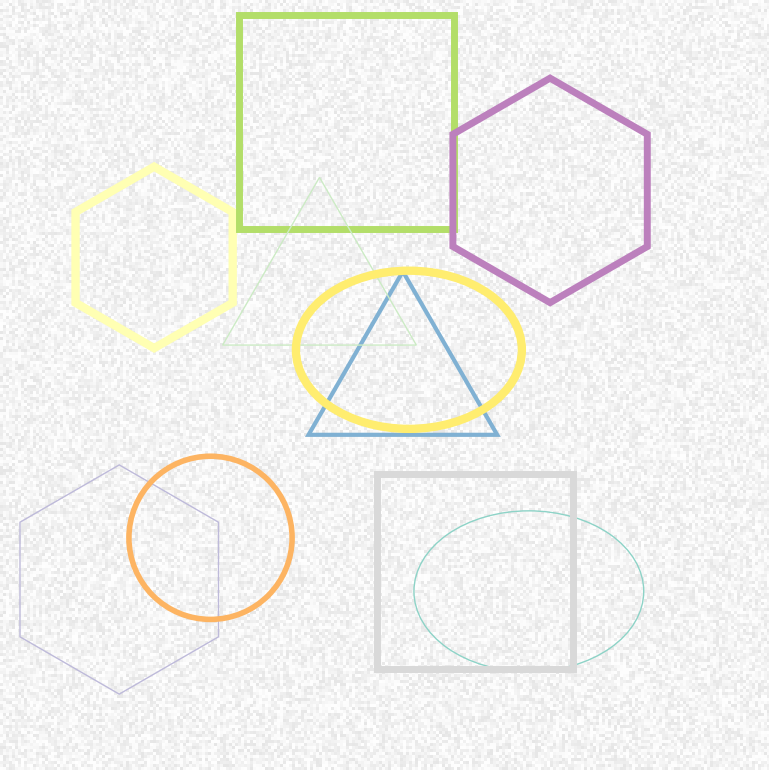[{"shape": "oval", "thickness": 0.5, "radius": 0.75, "center": [0.687, 0.232]}, {"shape": "hexagon", "thickness": 3, "radius": 0.59, "center": [0.2, 0.666]}, {"shape": "hexagon", "thickness": 0.5, "radius": 0.74, "center": [0.155, 0.247]}, {"shape": "triangle", "thickness": 1.5, "radius": 0.71, "center": [0.523, 0.506]}, {"shape": "circle", "thickness": 2, "radius": 0.53, "center": [0.273, 0.302]}, {"shape": "square", "thickness": 2.5, "radius": 0.7, "center": [0.45, 0.842]}, {"shape": "square", "thickness": 2.5, "radius": 0.63, "center": [0.617, 0.258]}, {"shape": "hexagon", "thickness": 2.5, "radius": 0.73, "center": [0.714, 0.753]}, {"shape": "triangle", "thickness": 0.5, "radius": 0.73, "center": [0.415, 0.624]}, {"shape": "oval", "thickness": 3, "radius": 0.73, "center": [0.531, 0.546]}]